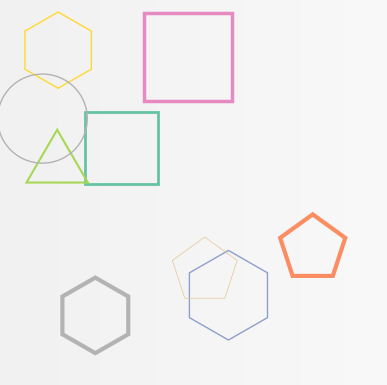[{"shape": "square", "thickness": 2, "radius": 0.47, "center": [0.314, 0.616]}, {"shape": "pentagon", "thickness": 3, "radius": 0.44, "center": [0.807, 0.355]}, {"shape": "hexagon", "thickness": 1, "radius": 0.58, "center": [0.59, 0.233]}, {"shape": "square", "thickness": 2.5, "radius": 0.57, "center": [0.486, 0.851]}, {"shape": "triangle", "thickness": 1.5, "radius": 0.46, "center": [0.148, 0.572]}, {"shape": "hexagon", "thickness": 1, "radius": 0.49, "center": [0.15, 0.87]}, {"shape": "pentagon", "thickness": 0.5, "radius": 0.44, "center": [0.528, 0.296]}, {"shape": "circle", "thickness": 1, "radius": 0.58, "center": [0.11, 0.692]}, {"shape": "hexagon", "thickness": 3, "radius": 0.49, "center": [0.246, 0.181]}]